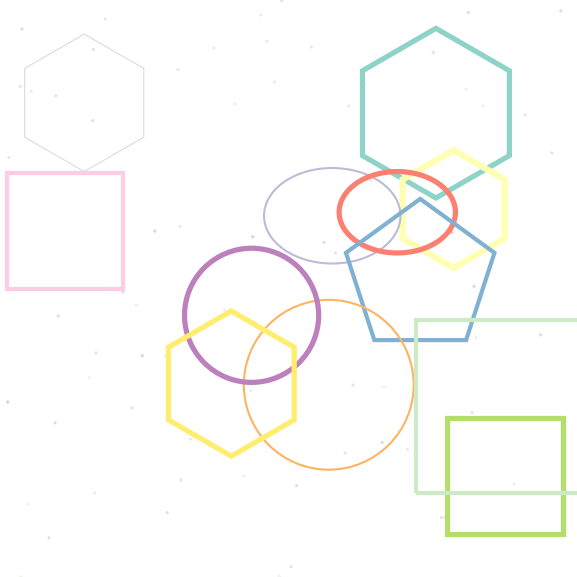[{"shape": "hexagon", "thickness": 2.5, "radius": 0.73, "center": [0.755, 0.803]}, {"shape": "hexagon", "thickness": 3, "radius": 0.51, "center": [0.785, 0.637]}, {"shape": "oval", "thickness": 1, "radius": 0.59, "center": [0.575, 0.626]}, {"shape": "oval", "thickness": 2.5, "radius": 0.5, "center": [0.688, 0.632]}, {"shape": "pentagon", "thickness": 2, "radius": 0.68, "center": [0.728, 0.52]}, {"shape": "circle", "thickness": 1, "radius": 0.74, "center": [0.569, 0.333]}, {"shape": "square", "thickness": 2.5, "radius": 0.5, "center": [0.875, 0.174]}, {"shape": "square", "thickness": 2, "radius": 0.5, "center": [0.112, 0.599]}, {"shape": "hexagon", "thickness": 0.5, "radius": 0.6, "center": [0.146, 0.821]}, {"shape": "circle", "thickness": 2.5, "radius": 0.58, "center": [0.436, 0.453]}, {"shape": "square", "thickness": 2, "radius": 0.75, "center": [0.869, 0.295]}, {"shape": "hexagon", "thickness": 2.5, "radius": 0.63, "center": [0.401, 0.335]}]